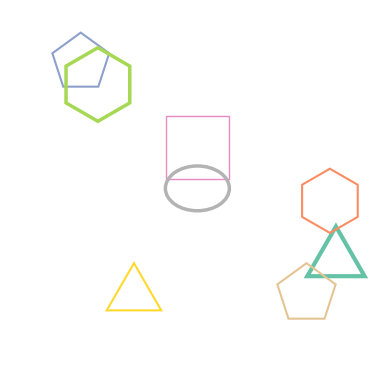[{"shape": "triangle", "thickness": 3, "radius": 0.43, "center": [0.873, 0.326]}, {"shape": "hexagon", "thickness": 1.5, "radius": 0.42, "center": [0.857, 0.478]}, {"shape": "pentagon", "thickness": 1.5, "radius": 0.39, "center": [0.21, 0.838]}, {"shape": "square", "thickness": 1, "radius": 0.41, "center": [0.512, 0.616]}, {"shape": "hexagon", "thickness": 2.5, "radius": 0.48, "center": [0.254, 0.781]}, {"shape": "triangle", "thickness": 1.5, "radius": 0.41, "center": [0.348, 0.235]}, {"shape": "pentagon", "thickness": 1.5, "radius": 0.4, "center": [0.796, 0.237]}, {"shape": "oval", "thickness": 2.5, "radius": 0.42, "center": [0.513, 0.511]}]